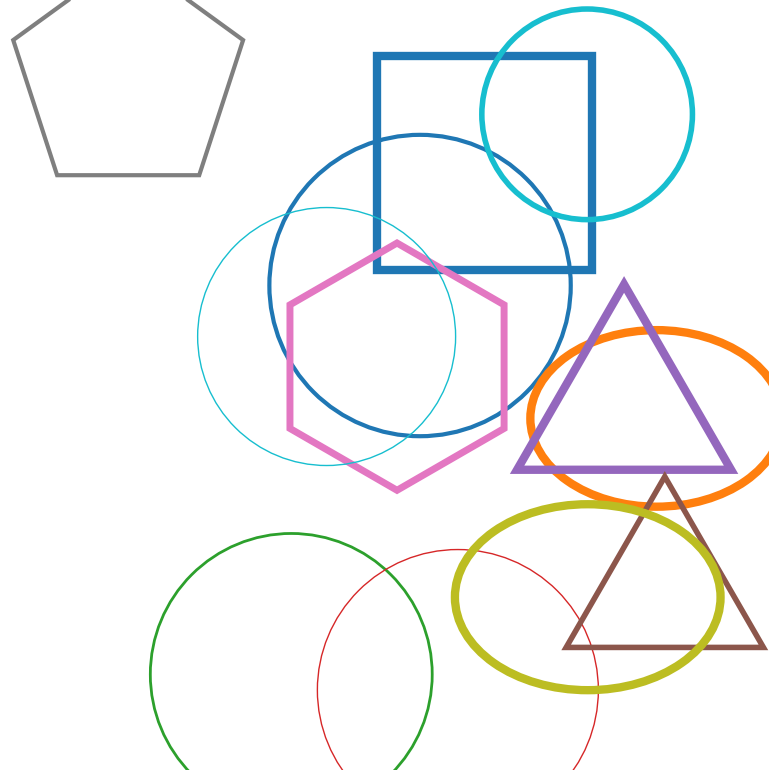[{"shape": "circle", "thickness": 1.5, "radius": 0.98, "center": [0.546, 0.629]}, {"shape": "square", "thickness": 3, "radius": 0.7, "center": [0.629, 0.788]}, {"shape": "oval", "thickness": 3, "radius": 0.82, "center": [0.853, 0.457]}, {"shape": "circle", "thickness": 1, "radius": 0.92, "center": [0.378, 0.124]}, {"shape": "circle", "thickness": 0.5, "radius": 0.91, "center": [0.595, 0.104]}, {"shape": "triangle", "thickness": 3, "radius": 0.8, "center": [0.81, 0.47]}, {"shape": "triangle", "thickness": 2, "radius": 0.74, "center": [0.863, 0.233]}, {"shape": "hexagon", "thickness": 2.5, "radius": 0.8, "center": [0.516, 0.524]}, {"shape": "pentagon", "thickness": 1.5, "radius": 0.78, "center": [0.166, 0.899]}, {"shape": "oval", "thickness": 3, "radius": 0.86, "center": [0.763, 0.224]}, {"shape": "circle", "thickness": 2, "radius": 0.68, "center": [0.763, 0.852]}, {"shape": "circle", "thickness": 0.5, "radius": 0.84, "center": [0.424, 0.563]}]